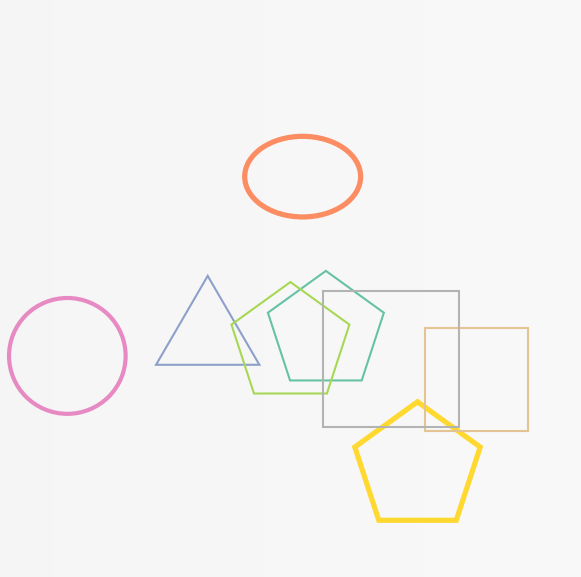[{"shape": "pentagon", "thickness": 1, "radius": 0.52, "center": [0.561, 0.425]}, {"shape": "oval", "thickness": 2.5, "radius": 0.5, "center": [0.521, 0.693]}, {"shape": "triangle", "thickness": 1, "radius": 0.51, "center": [0.357, 0.419]}, {"shape": "circle", "thickness": 2, "radius": 0.5, "center": [0.116, 0.383]}, {"shape": "pentagon", "thickness": 1, "radius": 0.53, "center": [0.5, 0.404]}, {"shape": "pentagon", "thickness": 2.5, "radius": 0.57, "center": [0.718, 0.19]}, {"shape": "square", "thickness": 1, "radius": 0.44, "center": [0.82, 0.342]}, {"shape": "square", "thickness": 1, "radius": 0.58, "center": [0.673, 0.377]}]